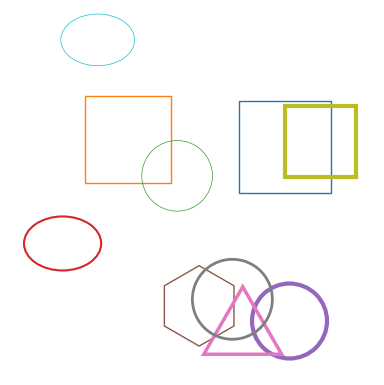[{"shape": "square", "thickness": 1, "radius": 0.59, "center": [0.74, 0.619]}, {"shape": "square", "thickness": 1, "radius": 0.56, "center": [0.333, 0.637]}, {"shape": "circle", "thickness": 0.5, "radius": 0.46, "center": [0.46, 0.543]}, {"shape": "oval", "thickness": 1.5, "radius": 0.5, "center": [0.163, 0.368]}, {"shape": "circle", "thickness": 3, "radius": 0.49, "center": [0.752, 0.166]}, {"shape": "hexagon", "thickness": 1, "radius": 0.52, "center": [0.517, 0.205]}, {"shape": "triangle", "thickness": 2.5, "radius": 0.58, "center": [0.63, 0.138]}, {"shape": "circle", "thickness": 2, "radius": 0.52, "center": [0.604, 0.223]}, {"shape": "square", "thickness": 3, "radius": 0.46, "center": [0.833, 0.633]}, {"shape": "oval", "thickness": 0.5, "radius": 0.48, "center": [0.254, 0.896]}]